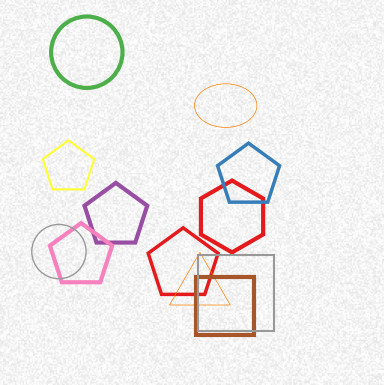[{"shape": "hexagon", "thickness": 3, "radius": 0.47, "center": [0.603, 0.438]}, {"shape": "pentagon", "thickness": 2.5, "radius": 0.48, "center": [0.476, 0.313]}, {"shape": "pentagon", "thickness": 2.5, "radius": 0.42, "center": [0.646, 0.543]}, {"shape": "circle", "thickness": 3, "radius": 0.46, "center": [0.225, 0.864]}, {"shape": "pentagon", "thickness": 3, "radius": 0.43, "center": [0.301, 0.439]}, {"shape": "oval", "thickness": 0.5, "radius": 0.4, "center": [0.586, 0.726]}, {"shape": "triangle", "thickness": 0.5, "radius": 0.46, "center": [0.519, 0.253]}, {"shape": "pentagon", "thickness": 1.5, "radius": 0.35, "center": [0.178, 0.565]}, {"shape": "square", "thickness": 3, "radius": 0.38, "center": [0.586, 0.204]}, {"shape": "pentagon", "thickness": 3, "radius": 0.42, "center": [0.211, 0.336]}, {"shape": "square", "thickness": 1.5, "radius": 0.49, "center": [0.612, 0.238]}, {"shape": "circle", "thickness": 1, "radius": 0.35, "center": [0.153, 0.347]}]